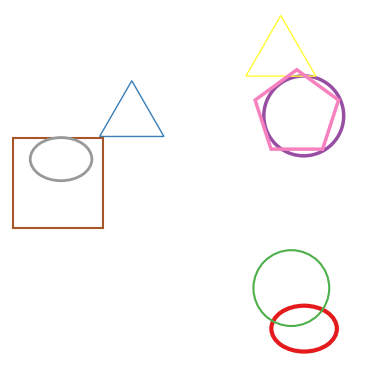[{"shape": "oval", "thickness": 3, "radius": 0.43, "center": [0.79, 0.146]}, {"shape": "triangle", "thickness": 1, "radius": 0.48, "center": [0.342, 0.694]}, {"shape": "circle", "thickness": 1.5, "radius": 0.49, "center": [0.757, 0.252]}, {"shape": "circle", "thickness": 2.5, "radius": 0.52, "center": [0.789, 0.699]}, {"shape": "triangle", "thickness": 1, "radius": 0.52, "center": [0.729, 0.855]}, {"shape": "square", "thickness": 1.5, "radius": 0.58, "center": [0.151, 0.524]}, {"shape": "pentagon", "thickness": 2.5, "radius": 0.57, "center": [0.771, 0.705]}, {"shape": "oval", "thickness": 2, "radius": 0.4, "center": [0.159, 0.587]}]